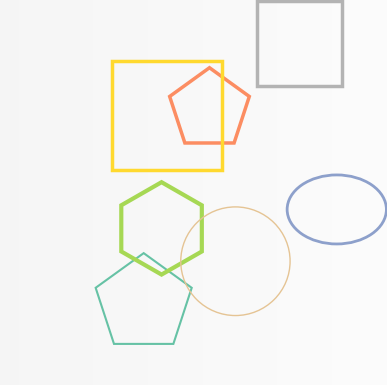[{"shape": "pentagon", "thickness": 1.5, "radius": 0.65, "center": [0.371, 0.212]}, {"shape": "pentagon", "thickness": 2.5, "radius": 0.54, "center": [0.541, 0.716]}, {"shape": "oval", "thickness": 2, "radius": 0.64, "center": [0.869, 0.456]}, {"shape": "hexagon", "thickness": 3, "radius": 0.6, "center": [0.417, 0.407]}, {"shape": "square", "thickness": 2.5, "radius": 0.71, "center": [0.431, 0.699]}, {"shape": "circle", "thickness": 1, "radius": 0.71, "center": [0.608, 0.321]}, {"shape": "square", "thickness": 2.5, "radius": 0.55, "center": [0.774, 0.887]}]